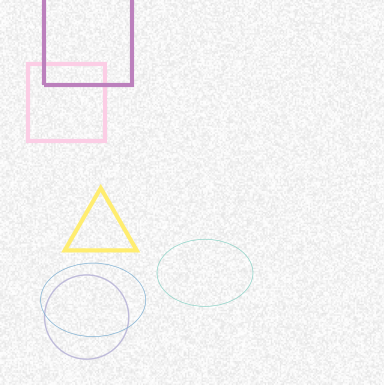[{"shape": "oval", "thickness": 0.5, "radius": 0.62, "center": [0.532, 0.291]}, {"shape": "circle", "thickness": 1, "radius": 0.55, "center": [0.225, 0.177]}, {"shape": "oval", "thickness": 0.5, "radius": 0.68, "center": [0.242, 0.221]}, {"shape": "square", "thickness": 3, "radius": 0.5, "center": [0.173, 0.733]}, {"shape": "square", "thickness": 3, "radius": 0.57, "center": [0.229, 0.893]}, {"shape": "triangle", "thickness": 3, "radius": 0.54, "center": [0.262, 0.404]}]